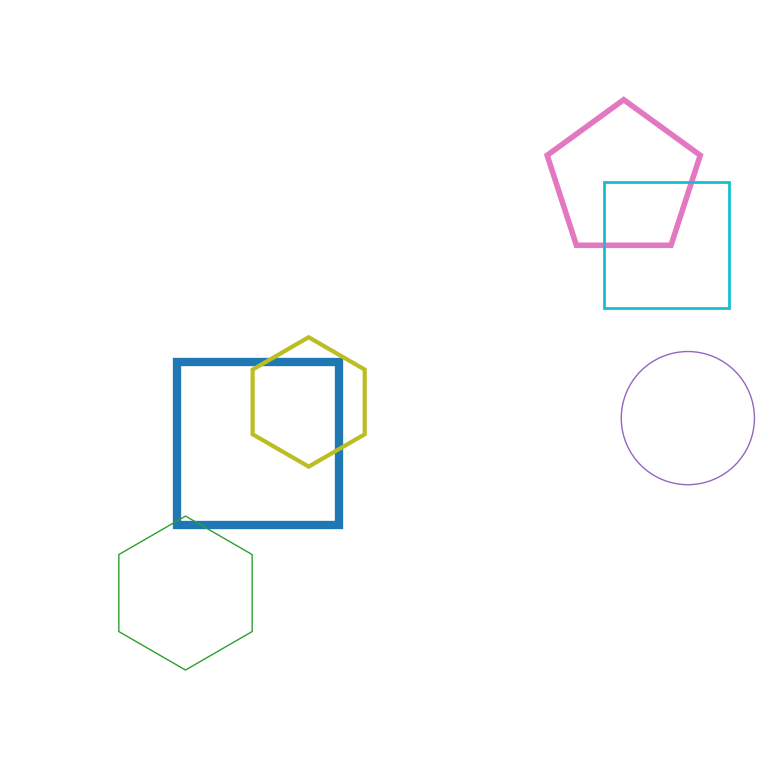[{"shape": "square", "thickness": 3, "radius": 0.53, "center": [0.335, 0.424]}, {"shape": "hexagon", "thickness": 0.5, "radius": 0.5, "center": [0.241, 0.23]}, {"shape": "circle", "thickness": 0.5, "radius": 0.43, "center": [0.893, 0.457]}, {"shape": "pentagon", "thickness": 2, "radius": 0.52, "center": [0.81, 0.766]}, {"shape": "hexagon", "thickness": 1.5, "radius": 0.42, "center": [0.401, 0.478]}, {"shape": "square", "thickness": 1, "radius": 0.41, "center": [0.866, 0.682]}]